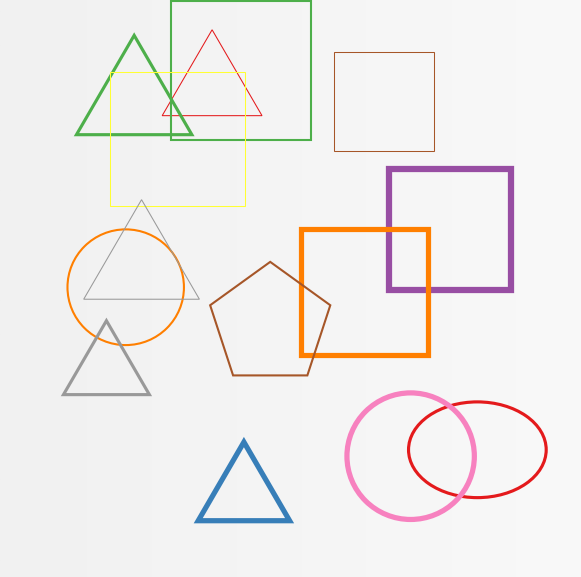[{"shape": "oval", "thickness": 1.5, "radius": 0.59, "center": [0.821, 0.22]}, {"shape": "triangle", "thickness": 0.5, "radius": 0.5, "center": [0.365, 0.848]}, {"shape": "triangle", "thickness": 2.5, "radius": 0.45, "center": [0.42, 0.143]}, {"shape": "square", "thickness": 1, "radius": 0.6, "center": [0.415, 0.877]}, {"shape": "triangle", "thickness": 1.5, "radius": 0.57, "center": [0.231, 0.823]}, {"shape": "square", "thickness": 3, "radius": 0.52, "center": [0.775, 0.602]}, {"shape": "square", "thickness": 2.5, "radius": 0.55, "center": [0.627, 0.493]}, {"shape": "circle", "thickness": 1, "radius": 0.5, "center": [0.216, 0.502]}, {"shape": "square", "thickness": 0.5, "radius": 0.58, "center": [0.305, 0.759]}, {"shape": "square", "thickness": 0.5, "radius": 0.43, "center": [0.661, 0.823]}, {"shape": "pentagon", "thickness": 1, "radius": 0.54, "center": [0.465, 0.437]}, {"shape": "circle", "thickness": 2.5, "radius": 0.55, "center": [0.706, 0.209]}, {"shape": "triangle", "thickness": 1.5, "radius": 0.43, "center": [0.183, 0.358]}, {"shape": "triangle", "thickness": 0.5, "radius": 0.57, "center": [0.244, 0.538]}]